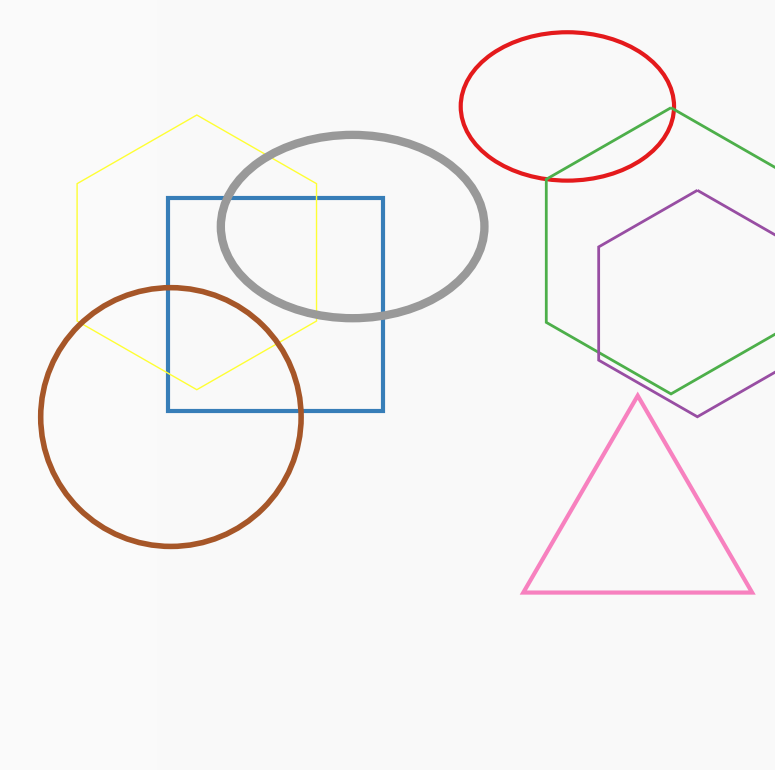[{"shape": "oval", "thickness": 1.5, "radius": 0.69, "center": [0.732, 0.862]}, {"shape": "square", "thickness": 1.5, "radius": 0.69, "center": [0.356, 0.604]}, {"shape": "hexagon", "thickness": 1, "radius": 0.93, "center": [0.866, 0.674]}, {"shape": "hexagon", "thickness": 1, "radius": 0.74, "center": [0.9, 0.606]}, {"shape": "hexagon", "thickness": 0.5, "radius": 0.89, "center": [0.254, 0.672]}, {"shape": "circle", "thickness": 2, "radius": 0.84, "center": [0.221, 0.458]}, {"shape": "triangle", "thickness": 1.5, "radius": 0.85, "center": [0.823, 0.316]}, {"shape": "oval", "thickness": 3, "radius": 0.85, "center": [0.455, 0.706]}]